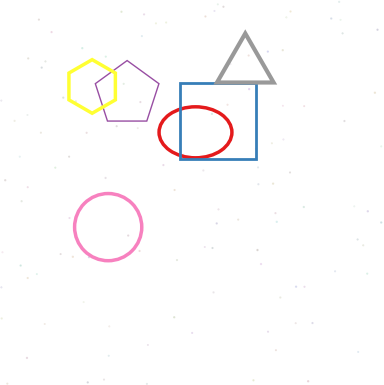[{"shape": "oval", "thickness": 2.5, "radius": 0.47, "center": [0.508, 0.656]}, {"shape": "square", "thickness": 2, "radius": 0.49, "center": [0.566, 0.685]}, {"shape": "pentagon", "thickness": 1, "radius": 0.43, "center": [0.33, 0.756]}, {"shape": "hexagon", "thickness": 2.5, "radius": 0.35, "center": [0.239, 0.775]}, {"shape": "circle", "thickness": 2.5, "radius": 0.44, "center": [0.281, 0.41]}, {"shape": "triangle", "thickness": 3, "radius": 0.42, "center": [0.637, 0.828]}]